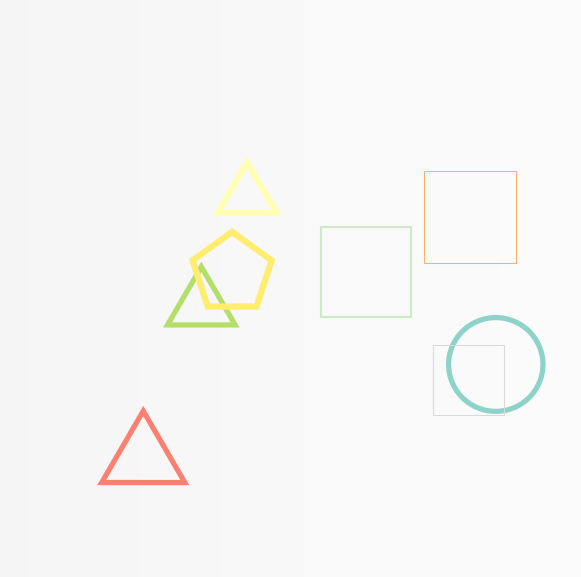[{"shape": "circle", "thickness": 2.5, "radius": 0.41, "center": [0.853, 0.368]}, {"shape": "triangle", "thickness": 3, "radius": 0.29, "center": [0.425, 0.66]}, {"shape": "triangle", "thickness": 2.5, "radius": 0.41, "center": [0.246, 0.205]}, {"shape": "square", "thickness": 0.5, "radius": 0.4, "center": [0.808, 0.624]}, {"shape": "triangle", "thickness": 2.5, "radius": 0.34, "center": [0.346, 0.47]}, {"shape": "square", "thickness": 0.5, "radius": 0.31, "center": [0.806, 0.341]}, {"shape": "square", "thickness": 1, "radius": 0.39, "center": [0.63, 0.528]}, {"shape": "pentagon", "thickness": 3, "radius": 0.36, "center": [0.399, 0.526]}]